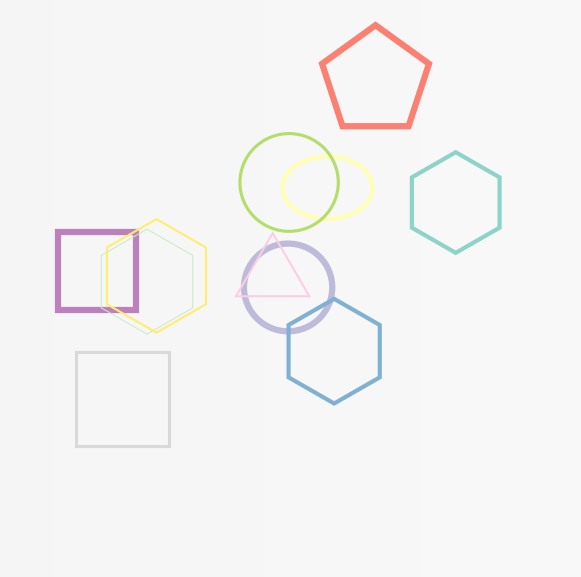[{"shape": "hexagon", "thickness": 2, "radius": 0.44, "center": [0.784, 0.648]}, {"shape": "oval", "thickness": 2, "radius": 0.39, "center": [0.564, 0.674]}, {"shape": "circle", "thickness": 3, "radius": 0.38, "center": [0.496, 0.501]}, {"shape": "pentagon", "thickness": 3, "radius": 0.48, "center": [0.646, 0.859]}, {"shape": "hexagon", "thickness": 2, "radius": 0.45, "center": [0.575, 0.391]}, {"shape": "circle", "thickness": 1.5, "radius": 0.42, "center": [0.497, 0.683]}, {"shape": "triangle", "thickness": 1, "radius": 0.36, "center": [0.469, 0.523]}, {"shape": "square", "thickness": 1.5, "radius": 0.4, "center": [0.211, 0.308]}, {"shape": "square", "thickness": 3, "radius": 0.34, "center": [0.167, 0.53]}, {"shape": "hexagon", "thickness": 0.5, "radius": 0.45, "center": [0.253, 0.511]}, {"shape": "hexagon", "thickness": 1, "radius": 0.49, "center": [0.269, 0.521]}]